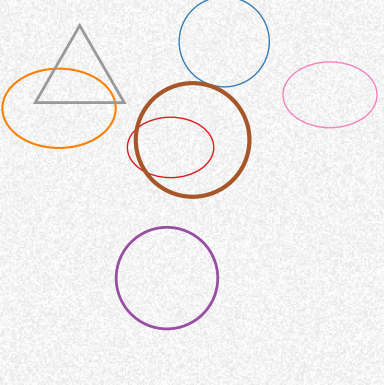[{"shape": "oval", "thickness": 1, "radius": 0.56, "center": [0.443, 0.617]}, {"shape": "circle", "thickness": 1, "radius": 0.59, "center": [0.582, 0.891]}, {"shape": "circle", "thickness": 2, "radius": 0.66, "center": [0.434, 0.278]}, {"shape": "oval", "thickness": 1.5, "radius": 0.74, "center": [0.153, 0.719]}, {"shape": "circle", "thickness": 3, "radius": 0.74, "center": [0.5, 0.637]}, {"shape": "oval", "thickness": 1, "radius": 0.61, "center": [0.857, 0.754]}, {"shape": "triangle", "thickness": 2, "radius": 0.67, "center": [0.207, 0.8]}]